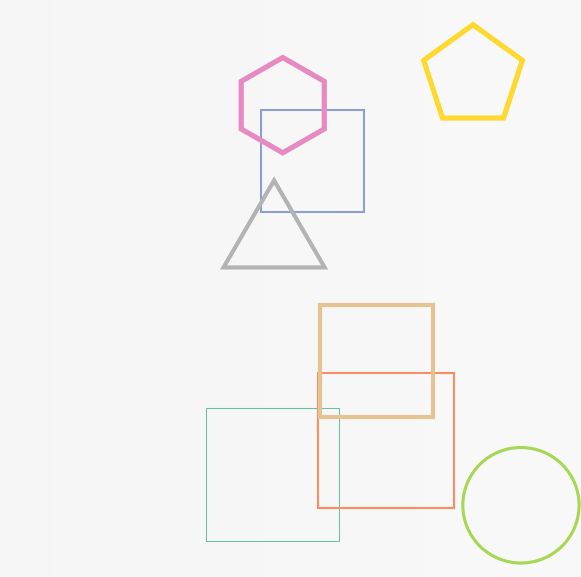[{"shape": "square", "thickness": 0.5, "radius": 0.58, "center": [0.469, 0.178]}, {"shape": "square", "thickness": 1, "radius": 0.59, "center": [0.664, 0.237]}, {"shape": "square", "thickness": 1, "radius": 0.44, "center": [0.538, 0.721]}, {"shape": "hexagon", "thickness": 2.5, "radius": 0.41, "center": [0.486, 0.817]}, {"shape": "circle", "thickness": 1.5, "radius": 0.5, "center": [0.896, 0.124]}, {"shape": "pentagon", "thickness": 2.5, "radius": 0.45, "center": [0.814, 0.867]}, {"shape": "square", "thickness": 2, "radius": 0.49, "center": [0.647, 0.374]}, {"shape": "triangle", "thickness": 2, "radius": 0.5, "center": [0.472, 0.586]}]